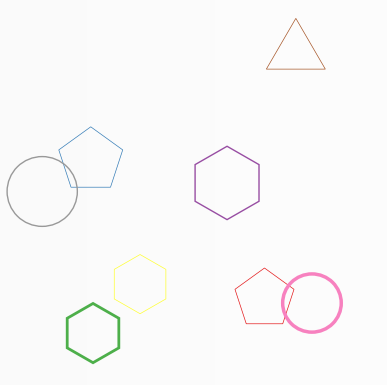[{"shape": "pentagon", "thickness": 0.5, "radius": 0.4, "center": [0.683, 0.224]}, {"shape": "pentagon", "thickness": 0.5, "radius": 0.43, "center": [0.234, 0.584]}, {"shape": "hexagon", "thickness": 2, "radius": 0.38, "center": [0.24, 0.135]}, {"shape": "hexagon", "thickness": 1, "radius": 0.48, "center": [0.586, 0.525]}, {"shape": "hexagon", "thickness": 0.5, "radius": 0.38, "center": [0.361, 0.262]}, {"shape": "triangle", "thickness": 0.5, "radius": 0.44, "center": [0.763, 0.864]}, {"shape": "circle", "thickness": 2.5, "radius": 0.38, "center": [0.805, 0.213]}, {"shape": "circle", "thickness": 1, "radius": 0.45, "center": [0.109, 0.503]}]